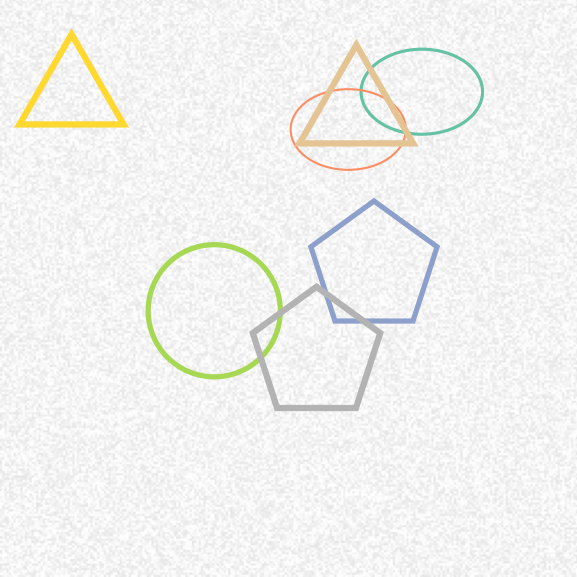[{"shape": "oval", "thickness": 1.5, "radius": 0.53, "center": [0.73, 0.84]}, {"shape": "oval", "thickness": 1, "radius": 0.5, "center": [0.603, 0.775]}, {"shape": "pentagon", "thickness": 2.5, "radius": 0.57, "center": [0.648, 0.536]}, {"shape": "circle", "thickness": 2.5, "radius": 0.57, "center": [0.371, 0.461]}, {"shape": "triangle", "thickness": 3, "radius": 0.52, "center": [0.124, 0.836]}, {"shape": "triangle", "thickness": 3, "radius": 0.57, "center": [0.617, 0.808]}, {"shape": "pentagon", "thickness": 3, "radius": 0.58, "center": [0.548, 0.387]}]